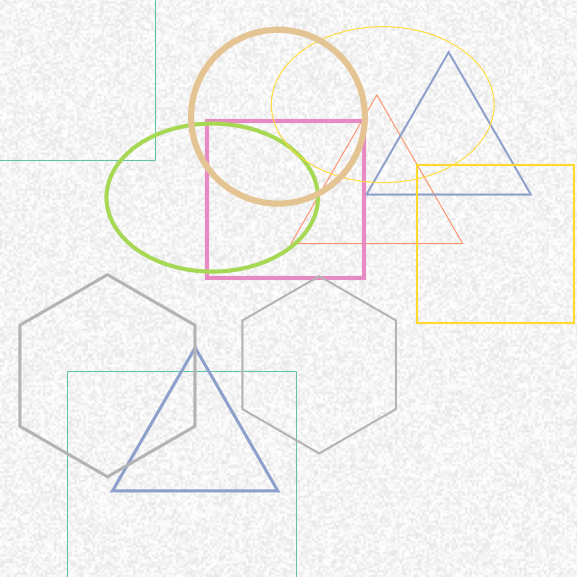[{"shape": "square", "thickness": 0.5, "radius": 0.99, "center": [0.314, 0.158]}, {"shape": "square", "thickness": 0.5, "radius": 0.76, "center": [0.116, 0.875]}, {"shape": "triangle", "thickness": 0.5, "radius": 0.86, "center": [0.653, 0.663]}, {"shape": "triangle", "thickness": 1, "radius": 0.82, "center": [0.777, 0.744]}, {"shape": "triangle", "thickness": 1.5, "radius": 0.83, "center": [0.338, 0.232]}, {"shape": "square", "thickness": 2, "radius": 0.68, "center": [0.495, 0.654]}, {"shape": "oval", "thickness": 2, "radius": 0.92, "center": [0.368, 0.657]}, {"shape": "oval", "thickness": 0.5, "radius": 0.96, "center": [0.663, 0.818]}, {"shape": "square", "thickness": 1, "radius": 0.68, "center": [0.858, 0.577]}, {"shape": "circle", "thickness": 3, "radius": 0.75, "center": [0.481, 0.797]}, {"shape": "hexagon", "thickness": 1.5, "radius": 0.87, "center": [0.186, 0.349]}, {"shape": "hexagon", "thickness": 1, "radius": 0.77, "center": [0.553, 0.367]}]